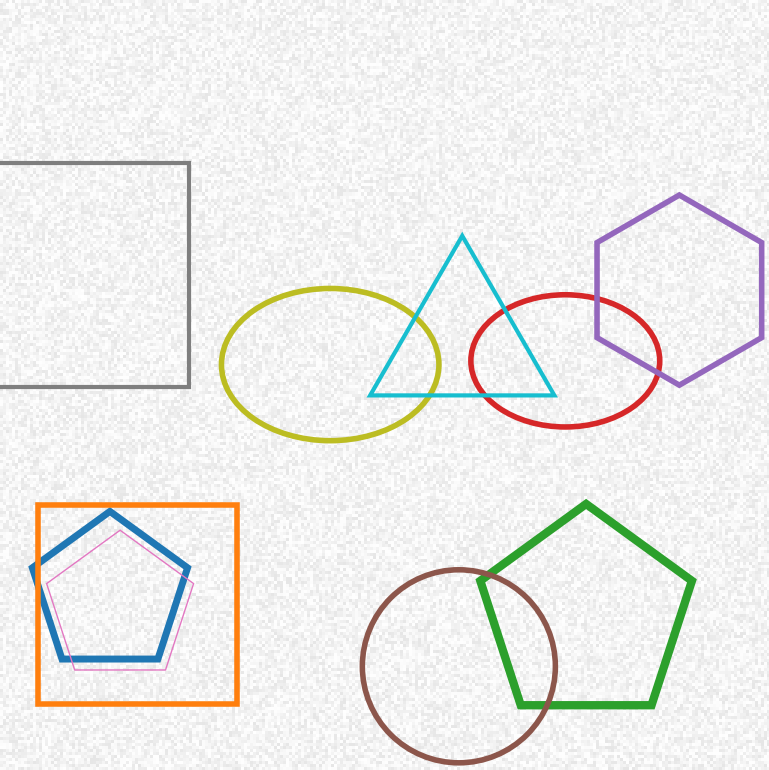[{"shape": "pentagon", "thickness": 2.5, "radius": 0.53, "center": [0.143, 0.23]}, {"shape": "square", "thickness": 2, "radius": 0.65, "center": [0.179, 0.215]}, {"shape": "pentagon", "thickness": 3, "radius": 0.72, "center": [0.761, 0.201]}, {"shape": "oval", "thickness": 2, "radius": 0.61, "center": [0.734, 0.531]}, {"shape": "hexagon", "thickness": 2, "radius": 0.62, "center": [0.882, 0.623]}, {"shape": "circle", "thickness": 2, "radius": 0.63, "center": [0.596, 0.135]}, {"shape": "pentagon", "thickness": 0.5, "radius": 0.5, "center": [0.156, 0.211]}, {"shape": "square", "thickness": 1.5, "radius": 0.73, "center": [0.1, 0.643]}, {"shape": "oval", "thickness": 2, "radius": 0.71, "center": [0.429, 0.527]}, {"shape": "triangle", "thickness": 1.5, "radius": 0.69, "center": [0.6, 0.556]}]